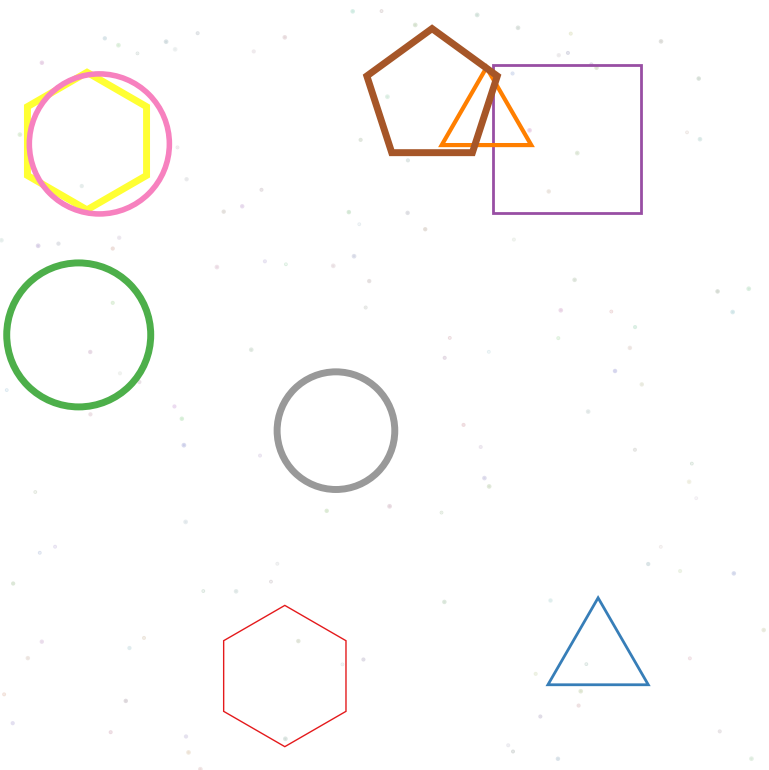[{"shape": "hexagon", "thickness": 0.5, "radius": 0.46, "center": [0.37, 0.122]}, {"shape": "triangle", "thickness": 1, "radius": 0.38, "center": [0.777, 0.148]}, {"shape": "circle", "thickness": 2.5, "radius": 0.47, "center": [0.102, 0.565]}, {"shape": "square", "thickness": 1, "radius": 0.48, "center": [0.737, 0.82]}, {"shape": "triangle", "thickness": 1.5, "radius": 0.34, "center": [0.632, 0.845]}, {"shape": "hexagon", "thickness": 2.5, "radius": 0.45, "center": [0.113, 0.817]}, {"shape": "pentagon", "thickness": 2.5, "radius": 0.45, "center": [0.561, 0.874]}, {"shape": "circle", "thickness": 2, "radius": 0.45, "center": [0.129, 0.813]}, {"shape": "circle", "thickness": 2.5, "radius": 0.38, "center": [0.436, 0.441]}]